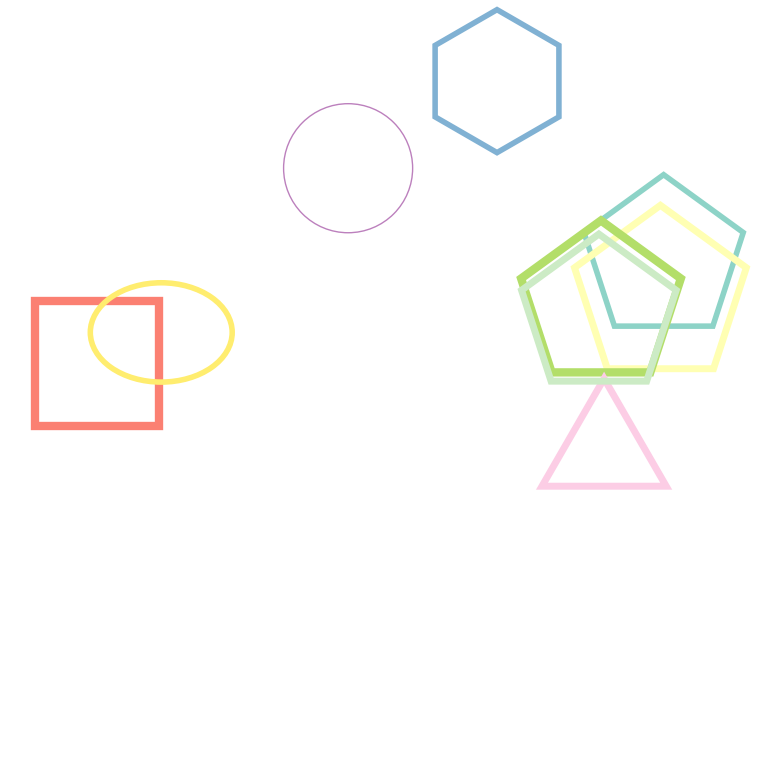[{"shape": "pentagon", "thickness": 2, "radius": 0.54, "center": [0.862, 0.664]}, {"shape": "pentagon", "thickness": 2.5, "radius": 0.59, "center": [0.858, 0.616]}, {"shape": "square", "thickness": 3, "radius": 0.41, "center": [0.126, 0.528]}, {"shape": "hexagon", "thickness": 2, "radius": 0.46, "center": [0.645, 0.895]}, {"shape": "pentagon", "thickness": 3, "radius": 0.55, "center": [0.78, 0.605]}, {"shape": "triangle", "thickness": 2.5, "radius": 0.47, "center": [0.785, 0.415]}, {"shape": "circle", "thickness": 0.5, "radius": 0.42, "center": [0.452, 0.782]}, {"shape": "pentagon", "thickness": 2.5, "radius": 0.53, "center": [0.778, 0.59]}, {"shape": "oval", "thickness": 2, "radius": 0.46, "center": [0.209, 0.568]}]